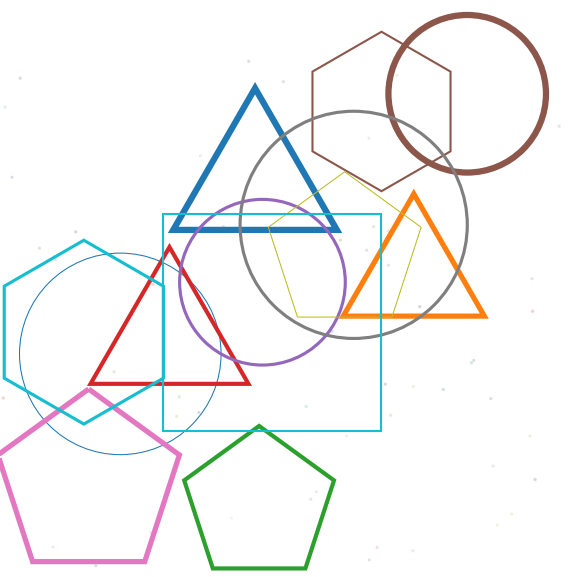[{"shape": "circle", "thickness": 0.5, "radius": 0.87, "center": [0.208, 0.386]}, {"shape": "triangle", "thickness": 3, "radius": 0.82, "center": [0.442, 0.683]}, {"shape": "triangle", "thickness": 2.5, "radius": 0.71, "center": [0.717, 0.522]}, {"shape": "pentagon", "thickness": 2, "radius": 0.68, "center": [0.449, 0.125]}, {"shape": "triangle", "thickness": 2, "radius": 0.79, "center": [0.293, 0.413]}, {"shape": "circle", "thickness": 1.5, "radius": 0.72, "center": [0.454, 0.51]}, {"shape": "circle", "thickness": 3, "radius": 0.68, "center": [0.809, 0.837]}, {"shape": "hexagon", "thickness": 1, "radius": 0.69, "center": [0.661, 0.806]}, {"shape": "pentagon", "thickness": 2.5, "radius": 0.83, "center": [0.154, 0.16]}, {"shape": "circle", "thickness": 1.5, "radius": 0.98, "center": [0.612, 0.61]}, {"shape": "pentagon", "thickness": 0.5, "radius": 0.7, "center": [0.597, 0.563]}, {"shape": "square", "thickness": 1, "radius": 0.94, "center": [0.471, 0.44]}, {"shape": "hexagon", "thickness": 1.5, "radius": 0.8, "center": [0.145, 0.424]}]